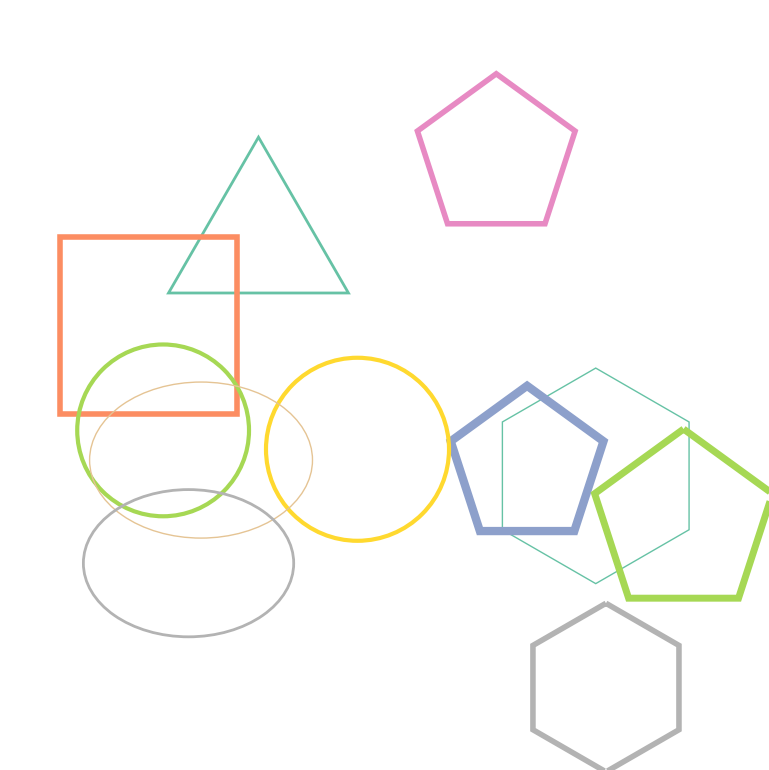[{"shape": "hexagon", "thickness": 0.5, "radius": 0.7, "center": [0.774, 0.382]}, {"shape": "triangle", "thickness": 1, "radius": 0.67, "center": [0.336, 0.687]}, {"shape": "square", "thickness": 2, "radius": 0.57, "center": [0.193, 0.577]}, {"shape": "pentagon", "thickness": 3, "radius": 0.52, "center": [0.685, 0.395]}, {"shape": "pentagon", "thickness": 2, "radius": 0.54, "center": [0.644, 0.797]}, {"shape": "circle", "thickness": 1.5, "radius": 0.56, "center": [0.212, 0.441]}, {"shape": "pentagon", "thickness": 2.5, "radius": 0.61, "center": [0.888, 0.321]}, {"shape": "circle", "thickness": 1.5, "radius": 0.59, "center": [0.464, 0.417]}, {"shape": "oval", "thickness": 0.5, "radius": 0.72, "center": [0.261, 0.403]}, {"shape": "oval", "thickness": 1, "radius": 0.68, "center": [0.245, 0.269]}, {"shape": "hexagon", "thickness": 2, "radius": 0.55, "center": [0.787, 0.107]}]